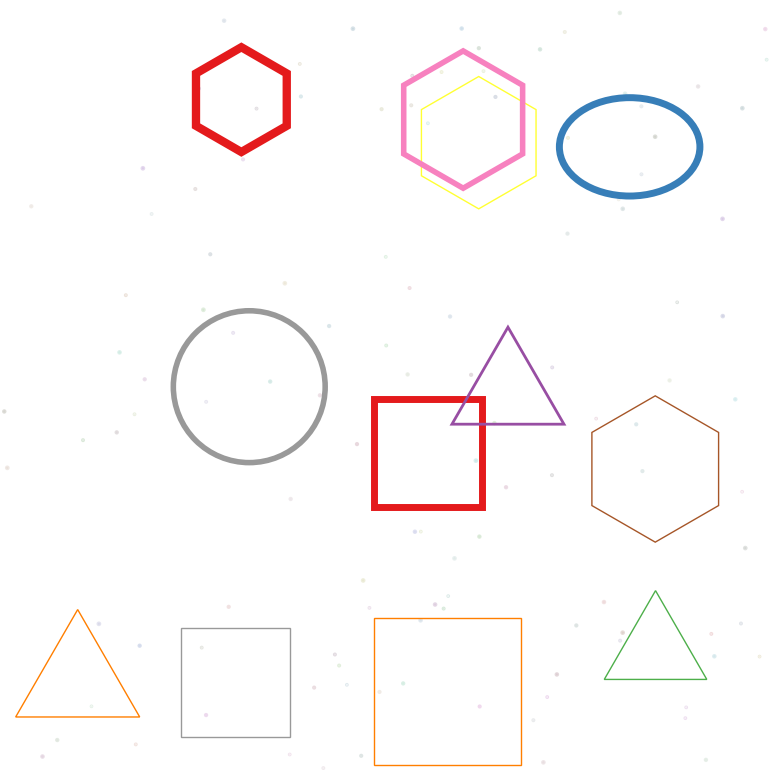[{"shape": "hexagon", "thickness": 3, "radius": 0.34, "center": [0.313, 0.871]}, {"shape": "square", "thickness": 2.5, "radius": 0.35, "center": [0.556, 0.412]}, {"shape": "oval", "thickness": 2.5, "radius": 0.46, "center": [0.818, 0.809]}, {"shape": "triangle", "thickness": 0.5, "radius": 0.38, "center": [0.851, 0.156]}, {"shape": "triangle", "thickness": 1, "radius": 0.42, "center": [0.66, 0.491]}, {"shape": "triangle", "thickness": 0.5, "radius": 0.46, "center": [0.101, 0.115]}, {"shape": "square", "thickness": 0.5, "radius": 0.48, "center": [0.581, 0.102]}, {"shape": "hexagon", "thickness": 0.5, "radius": 0.43, "center": [0.622, 0.815]}, {"shape": "hexagon", "thickness": 0.5, "radius": 0.47, "center": [0.851, 0.391]}, {"shape": "hexagon", "thickness": 2, "radius": 0.45, "center": [0.602, 0.845]}, {"shape": "circle", "thickness": 2, "radius": 0.49, "center": [0.324, 0.498]}, {"shape": "square", "thickness": 0.5, "radius": 0.36, "center": [0.306, 0.114]}]